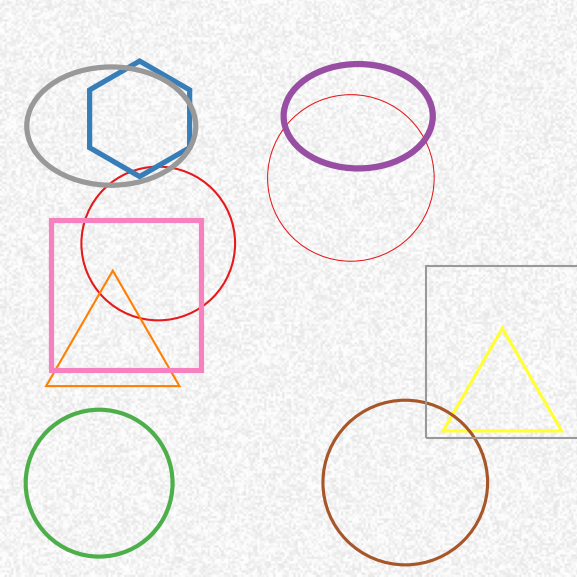[{"shape": "circle", "thickness": 1, "radius": 0.67, "center": [0.274, 0.577]}, {"shape": "circle", "thickness": 0.5, "radius": 0.72, "center": [0.608, 0.691]}, {"shape": "hexagon", "thickness": 2.5, "radius": 0.5, "center": [0.242, 0.793]}, {"shape": "circle", "thickness": 2, "radius": 0.64, "center": [0.172, 0.162]}, {"shape": "oval", "thickness": 3, "radius": 0.65, "center": [0.62, 0.798]}, {"shape": "triangle", "thickness": 1, "radius": 0.67, "center": [0.195, 0.397]}, {"shape": "triangle", "thickness": 1.5, "radius": 0.59, "center": [0.87, 0.312]}, {"shape": "circle", "thickness": 1.5, "radius": 0.71, "center": [0.702, 0.164]}, {"shape": "square", "thickness": 2.5, "radius": 0.65, "center": [0.218, 0.488]}, {"shape": "square", "thickness": 1, "radius": 0.74, "center": [0.887, 0.389]}, {"shape": "oval", "thickness": 2.5, "radius": 0.73, "center": [0.193, 0.781]}]